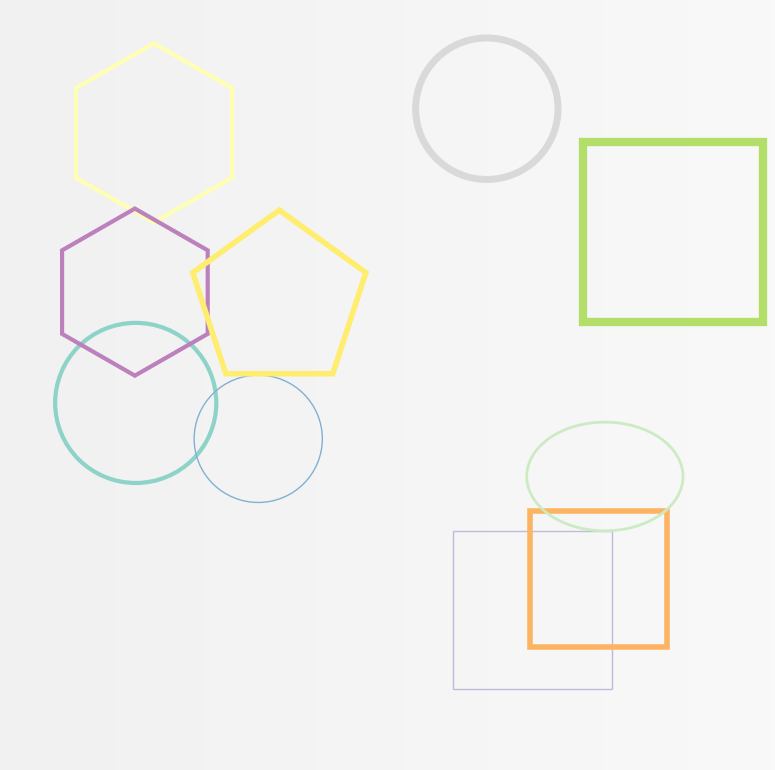[{"shape": "circle", "thickness": 1.5, "radius": 0.52, "center": [0.175, 0.477]}, {"shape": "hexagon", "thickness": 1.5, "radius": 0.58, "center": [0.199, 0.827]}, {"shape": "square", "thickness": 0.5, "radius": 0.51, "center": [0.687, 0.208]}, {"shape": "circle", "thickness": 0.5, "radius": 0.41, "center": [0.333, 0.43]}, {"shape": "square", "thickness": 2, "radius": 0.44, "center": [0.772, 0.248]}, {"shape": "square", "thickness": 3, "radius": 0.58, "center": [0.868, 0.699]}, {"shape": "circle", "thickness": 2.5, "radius": 0.46, "center": [0.628, 0.859]}, {"shape": "hexagon", "thickness": 1.5, "radius": 0.54, "center": [0.174, 0.621]}, {"shape": "oval", "thickness": 1, "radius": 0.5, "center": [0.78, 0.381]}, {"shape": "pentagon", "thickness": 2, "radius": 0.59, "center": [0.36, 0.61]}]